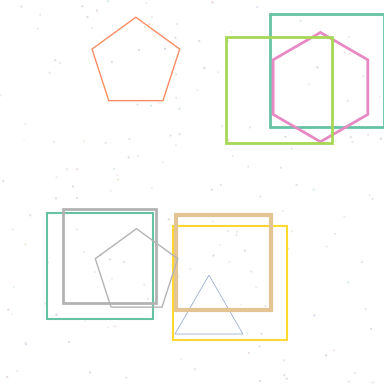[{"shape": "square", "thickness": 1.5, "radius": 0.69, "center": [0.26, 0.309]}, {"shape": "square", "thickness": 2, "radius": 0.74, "center": [0.849, 0.817]}, {"shape": "pentagon", "thickness": 1, "radius": 0.6, "center": [0.353, 0.836]}, {"shape": "triangle", "thickness": 0.5, "radius": 0.51, "center": [0.543, 0.183]}, {"shape": "hexagon", "thickness": 2, "radius": 0.71, "center": [0.832, 0.774]}, {"shape": "square", "thickness": 2, "radius": 0.69, "center": [0.726, 0.766]}, {"shape": "square", "thickness": 1.5, "radius": 0.74, "center": [0.598, 0.265]}, {"shape": "square", "thickness": 3, "radius": 0.62, "center": [0.581, 0.318]}, {"shape": "pentagon", "thickness": 1, "radius": 0.56, "center": [0.355, 0.293]}, {"shape": "square", "thickness": 2, "radius": 0.61, "center": [0.284, 0.334]}]